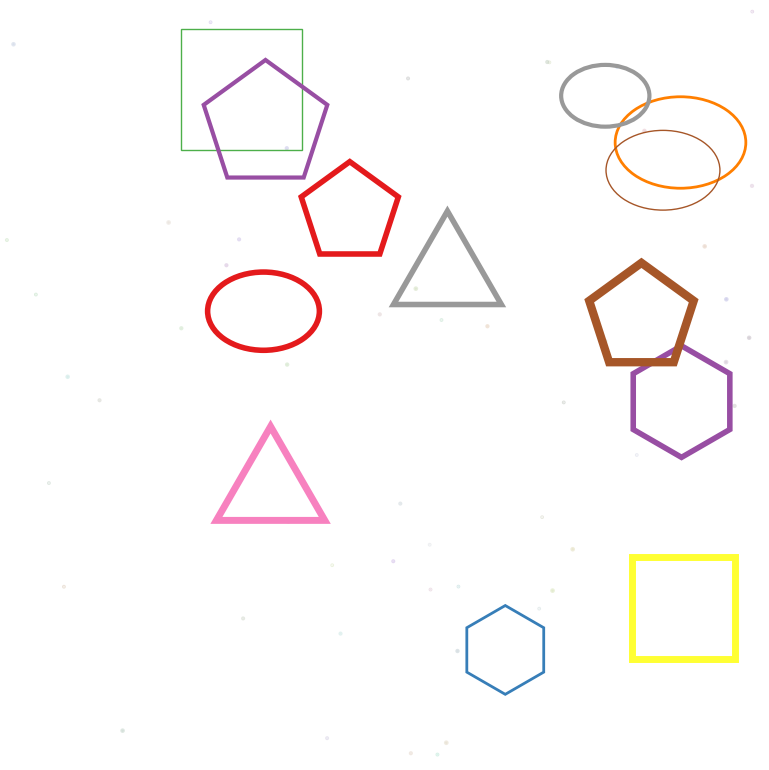[{"shape": "oval", "thickness": 2, "radius": 0.36, "center": [0.342, 0.596]}, {"shape": "pentagon", "thickness": 2, "radius": 0.33, "center": [0.454, 0.724]}, {"shape": "hexagon", "thickness": 1, "radius": 0.29, "center": [0.656, 0.156]}, {"shape": "square", "thickness": 0.5, "radius": 0.39, "center": [0.314, 0.883]}, {"shape": "hexagon", "thickness": 2, "radius": 0.36, "center": [0.885, 0.478]}, {"shape": "pentagon", "thickness": 1.5, "radius": 0.42, "center": [0.345, 0.838]}, {"shape": "oval", "thickness": 1, "radius": 0.42, "center": [0.884, 0.815]}, {"shape": "square", "thickness": 2.5, "radius": 0.33, "center": [0.888, 0.21]}, {"shape": "oval", "thickness": 0.5, "radius": 0.37, "center": [0.861, 0.779]}, {"shape": "pentagon", "thickness": 3, "radius": 0.36, "center": [0.833, 0.587]}, {"shape": "triangle", "thickness": 2.5, "radius": 0.41, "center": [0.351, 0.365]}, {"shape": "oval", "thickness": 1.5, "radius": 0.29, "center": [0.786, 0.876]}, {"shape": "triangle", "thickness": 2, "radius": 0.4, "center": [0.581, 0.645]}]